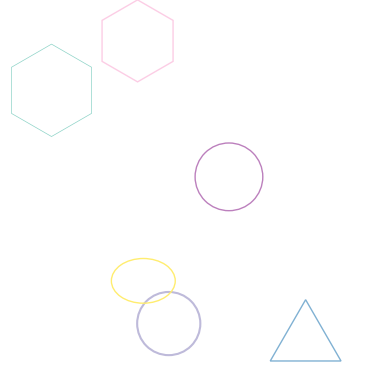[{"shape": "hexagon", "thickness": 0.5, "radius": 0.6, "center": [0.134, 0.765]}, {"shape": "circle", "thickness": 1.5, "radius": 0.41, "center": [0.438, 0.16]}, {"shape": "triangle", "thickness": 1, "radius": 0.53, "center": [0.794, 0.115]}, {"shape": "hexagon", "thickness": 1, "radius": 0.53, "center": [0.357, 0.894]}, {"shape": "circle", "thickness": 1, "radius": 0.44, "center": [0.595, 0.541]}, {"shape": "oval", "thickness": 1, "radius": 0.41, "center": [0.372, 0.271]}]